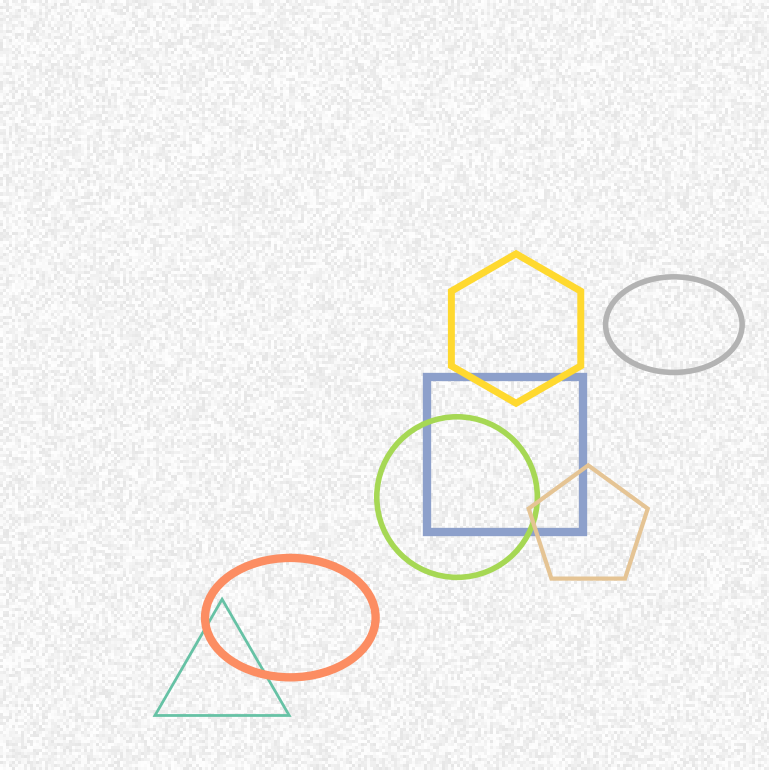[{"shape": "triangle", "thickness": 1, "radius": 0.5, "center": [0.288, 0.121]}, {"shape": "oval", "thickness": 3, "radius": 0.55, "center": [0.377, 0.198]}, {"shape": "square", "thickness": 3, "radius": 0.51, "center": [0.656, 0.41]}, {"shape": "circle", "thickness": 2, "radius": 0.52, "center": [0.594, 0.354]}, {"shape": "hexagon", "thickness": 2.5, "radius": 0.49, "center": [0.67, 0.573]}, {"shape": "pentagon", "thickness": 1.5, "radius": 0.41, "center": [0.764, 0.314]}, {"shape": "oval", "thickness": 2, "radius": 0.44, "center": [0.875, 0.578]}]